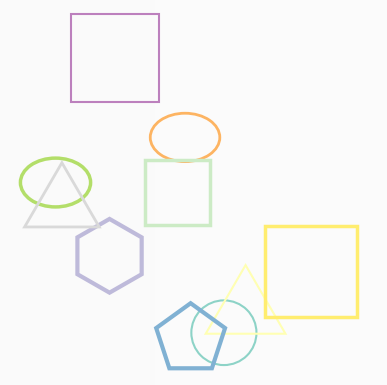[{"shape": "circle", "thickness": 1.5, "radius": 0.42, "center": [0.578, 0.136]}, {"shape": "triangle", "thickness": 1.5, "radius": 0.59, "center": [0.634, 0.193]}, {"shape": "hexagon", "thickness": 3, "radius": 0.48, "center": [0.283, 0.336]}, {"shape": "pentagon", "thickness": 3, "radius": 0.47, "center": [0.492, 0.119]}, {"shape": "oval", "thickness": 2, "radius": 0.45, "center": [0.477, 0.643]}, {"shape": "oval", "thickness": 2.5, "radius": 0.45, "center": [0.143, 0.526]}, {"shape": "triangle", "thickness": 2, "radius": 0.56, "center": [0.16, 0.466]}, {"shape": "square", "thickness": 1.5, "radius": 0.57, "center": [0.297, 0.849]}, {"shape": "square", "thickness": 2.5, "radius": 0.42, "center": [0.458, 0.5]}, {"shape": "square", "thickness": 2.5, "radius": 0.6, "center": [0.802, 0.295]}]